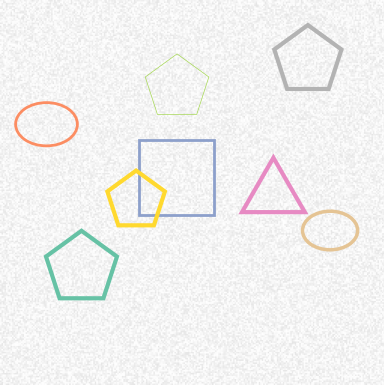[{"shape": "pentagon", "thickness": 3, "radius": 0.48, "center": [0.212, 0.304]}, {"shape": "oval", "thickness": 2, "radius": 0.4, "center": [0.121, 0.677]}, {"shape": "square", "thickness": 2, "radius": 0.49, "center": [0.459, 0.54]}, {"shape": "triangle", "thickness": 3, "radius": 0.47, "center": [0.71, 0.496]}, {"shape": "pentagon", "thickness": 0.5, "radius": 0.43, "center": [0.46, 0.773]}, {"shape": "pentagon", "thickness": 3, "radius": 0.39, "center": [0.354, 0.478]}, {"shape": "oval", "thickness": 2.5, "radius": 0.36, "center": [0.857, 0.401]}, {"shape": "pentagon", "thickness": 3, "radius": 0.46, "center": [0.8, 0.843]}]